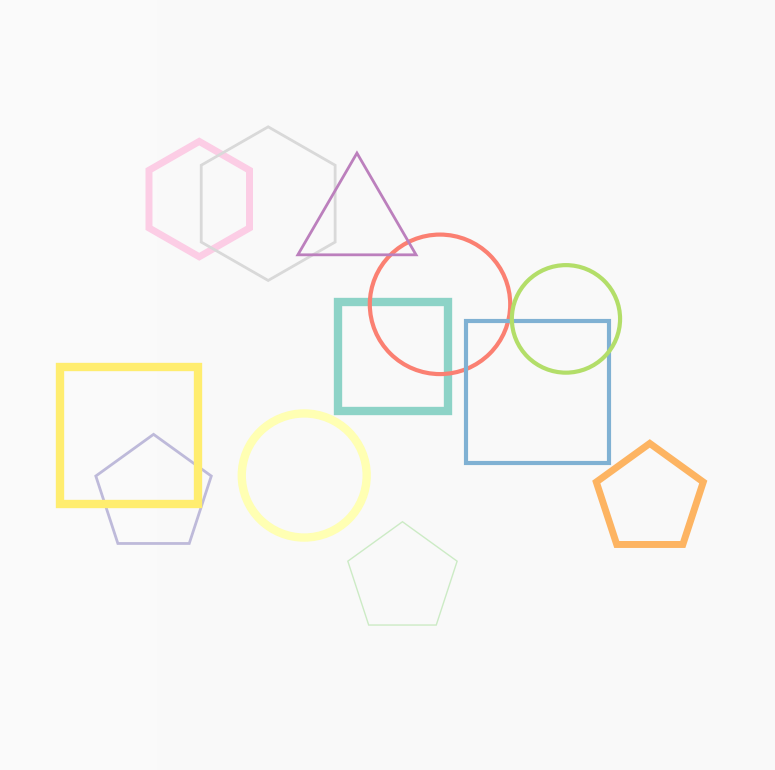[{"shape": "square", "thickness": 3, "radius": 0.36, "center": [0.507, 0.537]}, {"shape": "circle", "thickness": 3, "radius": 0.4, "center": [0.393, 0.382]}, {"shape": "pentagon", "thickness": 1, "radius": 0.39, "center": [0.198, 0.358]}, {"shape": "circle", "thickness": 1.5, "radius": 0.45, "center": [0.568, 0.605]}, {"shape": "square", "thickness": 1.5, "radius": 0.46, "center": [0.693, 0.491]}, {"shape": "pentagon", "thickness": 2.5, "radius": 0.36, "center": [0.838, 0.352]}, {"shape": "circle", "thickness": 1.5, "radius": 0.35, "center": [0.73, 0.586]}, {"shape": "hexagon", "thickness": 2.5, "radius": 0.37, "center": [0.257, 0.741]}, {"shape": "hexagon", "thickness": 1, "radius": 0.5, "center": [0.346, 0.736]}, {"shape": "triangle", "thickness": 1, "radius": 0.44, "center": [0.461, 0.713]}, {"shape": "pentagon", "thickness": 0.5, "radius": 0.37, "center": [0.519, 0.248]}, {"shape": "square", "thickness": 3, "radius": 0.44, "center": [0.167, 0.435]}]